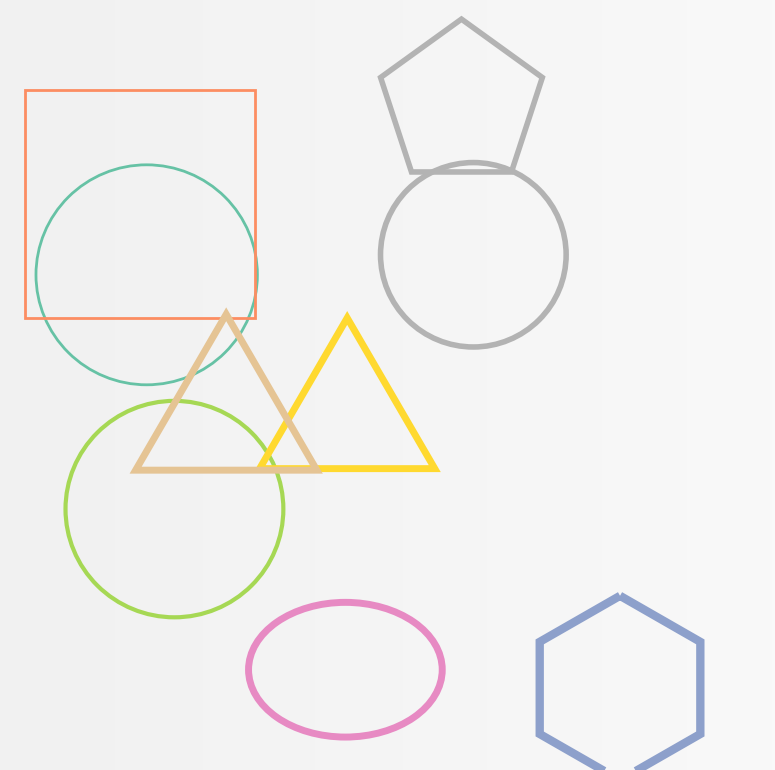[{"shape": "circle", "thickness": 1, "radius": 0.71, "center": [0.189, 0.643]}, {"shape": "square", "thickness": 1, "radius": 0.74, "center": [0.181, 0.735]}, {"shape": "hexagon", "thickness": 3, "radius": 0.6, "center": [0.8, 0.107]}, {"shape": "oval", "thickness": 2.5, "radius": 0.62, "center": [0.446, 0.13]}, {"shape": "circle", "thickness": 1.5, "radius": 0.7, "center": [0.225, 0.339]}, {"shape": "triangle", "thickness": 2.5, "radius": 0.65, "center": [0.448, 0.457]}, {"shape": "triangle", "thickness": 2.5, "radius": 0.67, "center": [0.292, 0.457]}, {"shape": "pentagon", "thickness": 2, "radius": 0.55, "center": [0.595, 0.865]}, {"shape": "circle", "thickness": 2, "radius": 0.6, "center": [0.611, 0.669]}]